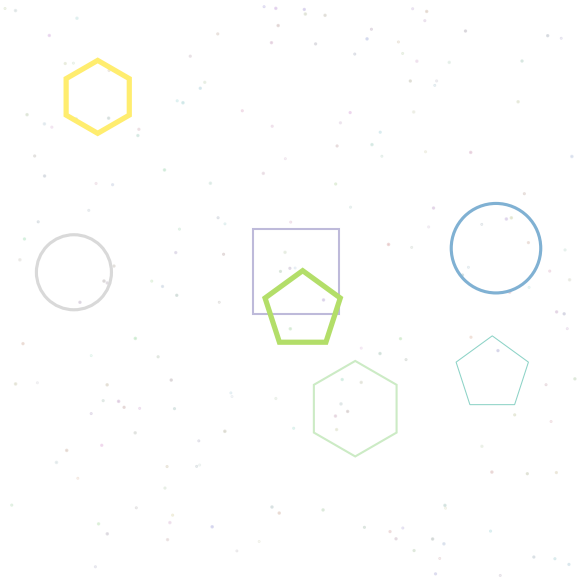[{"shape": "pentagon", "thickness": 0.5, "radius": 0.33, "center": [0.852, 0.352]}, {"shape": "square", "thickness": 1, "radius": 0.37, "center": [0.513, 0.529]}, {"shape": "circle", "thickness": 1.5, "radius": 0.39, "center": [0.859, 0.569]}, {"shape": "pentagon", "thickness": 2.5, "radius": 0.34, "center": [0.524, 0.462]}, {"shape": "circle", "thickness": 1.5, "radius": 0.32, "center": [0.128, 0.528]}, {"shape": "hexagon", "thickness": 1, "radius": 0.41, "center": [0.615, 0.291]}, {"shape": "hexagon", "thickness": 2.5, "radius": 0.32, "center": [0.169, 0.831]}]